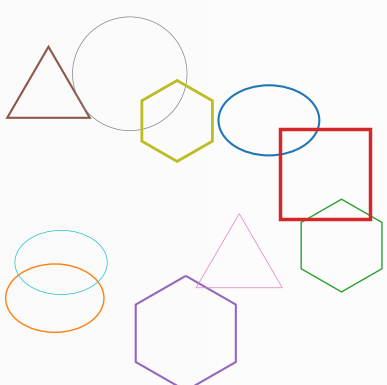[{"shape": "oval", "thickness": 1.5, "radius": 0.65, "center": [0.694, 0.687]}, {"shape": "oval", "thickness": 1, "radius": 0.63, "center": [0.141, 0.226]}, {"shape": "hexagon", "thickness": 1, "radius": 0.6, "center": [0.881, 0.362]}, {"shape": "square", "thickness": 2.5, "radius": 0.58, "center": [0.839, 0.548]}, {"shape": "hexagon", "thickness": 1.5, "radius": 0.75, "center": [0.479, 0.134]}, {"shape": "triangle", "thickness": 1.5, "radius": 0.61, "center": [0.125, 0.756]}, {"shape": "triangle", "thickness": 0.5, "radius": 0.64, "center": [0.617, 0.317]}, {"shape": "circle", "thickness": 0.5, "radius": 0.74, "center": [0.335, 0.808]}, {"shape": "hexagon", "thickness": 2, "radius": 0.53, "center": [0.457, 0.686]}, {"shape": "oval", "thickness": 0.5, "radius": 0.6, "center": [0.158, 0.318]}]